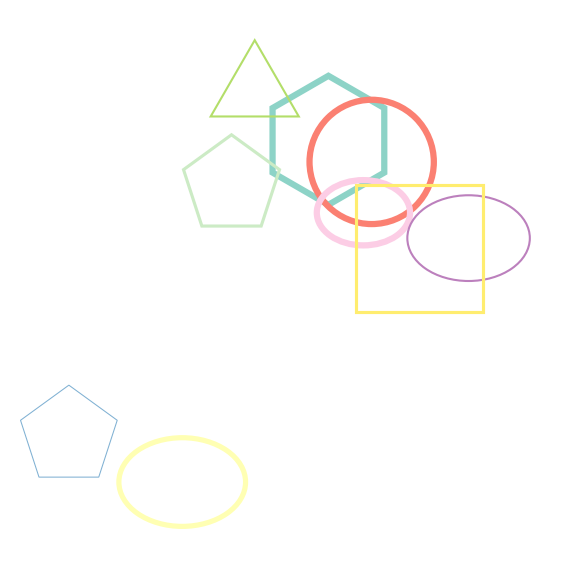[{"shape": "hexagon", "thickness": 3, "radius": 0.56, "center": [0.569, 0.756]}, {"shape": "oval", "thickness": 2.5, "radius": 0.55, "center": [0.316, 0.164]}, {"shape": "circle", "thickness": 3, "radius": 0.54, "center": [0.644, 0.719]}, {"shape": "pentagon", "thickness": 0.5, "radius": 0.44, "center": [0.119, 0.244]}, {"shape": "triangle", "thickness": 1, "radius": 0.44, "center": [0.441, 0.841]}, {"shape": "oval", "thickness": 3, "radius": 0.4, "center": [0.629, 0.631]}, {"shape": "oval", "thickness": 1, "radius": 0.53, "center": [0.811, 0.587]}, {"shape": "pentagon", "thickness": 1.5, "radius": 0.44, "center": [0.401, 0.678]}, {"shape": "square", "thickness": 1.5, "radius": 0.55, "center": [0.727, 0.569]}]